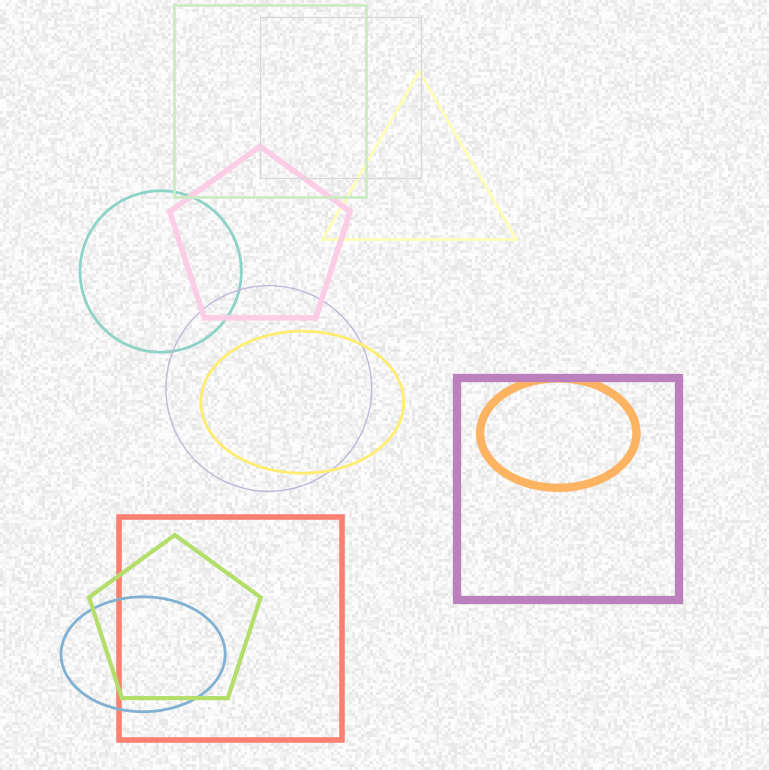[{"shape": "circle", "thickness": 1, "radius": 0.52, "center": [0.209, 0.647]}, {"shape": "triangle", "thickness": 1, "radius": 0.73, "center": [0.545, 0.762]}, {"shape": "circle", "thickness": 0.5, "radius": 0.67, "center": [0.349, 0.495]}, {"shape": "square", "thickness": 2, "radius": 0.73, "center": [0.299, 0.184]}, {"shape": "oval", "thickness": 1, "radius": 0.53, "center": [0.186, 0.15]}, {"shape": "oval", "thickness": 3, "radius": 0.51, "center": [0.725, 0.438]}, {"shape": "pentagon", "thickness": 1.5, "radius": 0.59, "center": [0.227, 0.188]}, {"shape": "pentagon", "thickness": 2, "radius": 0.62, "center": [0.338, 0.687]}, {"shape": "square", "thickness": 0.5, "radius": 0.52, "center": [0.442, 0.874]}, {"shape": "square", "thickness": 3, "radius": 0.72, "center": [0.737, 0.365]}, {"shape": "square", "thickness": 1, "radius": 0.62, "center": [0.351, 0.869]}, {"shape": "oval", "thickness": 1, "radius": 0.66, "center": [0.393, 0.478]}]